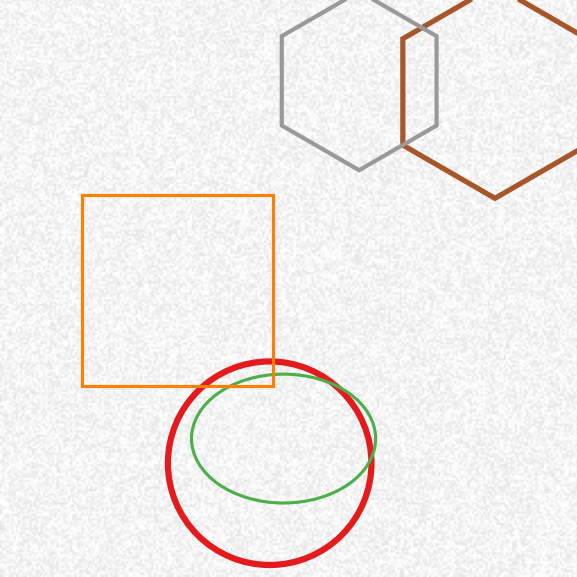[{"shape": "circle", "thickness": 3, "radius": 0.88, "center": [0.467, 0.197]}, {"shape": "oval", "thickness": 1.5, "radius": 0.8, "center": [0.491, 0.24]}, {"shape": "square", "thickness": 1.5, "radius": 0.83, "center": [0.307, 0.496]}, {"shape": "hexagon", "thickness": 2.5, "radius": 0.92, "center": [0.857, 0.84]}, {"shape": "hexagon", "thickness": 2, "radius": 0.77, "center": [0.622, 0.859]}]